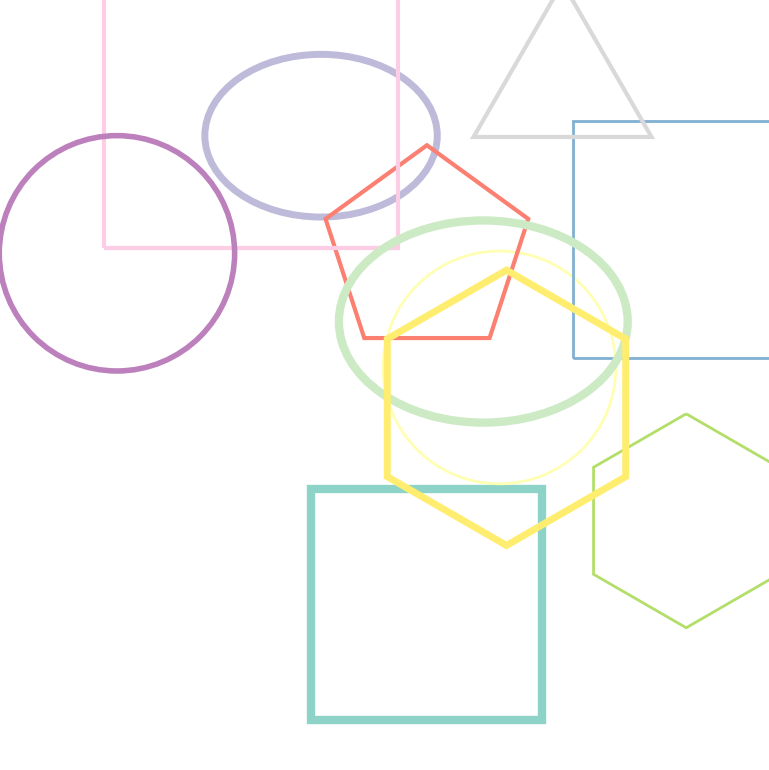[{"shape": "square", "thickness": 3, "radius": 0.75, "center": [0.554, 0.215]}, {"shape": "circle", "thickness": 1, "radius": 0.76, "center": [0.649, 0.523]}, {"shape": "oval", "thickness": 2.5, "radius": 0.75, "center": [0.417, 0.824]}, {"shape": "pentagon", "thickness": 1.5, "radius": 0.69, "center": [0.554, 0.673]}, {"shape": "square", "thickness": 1, "radius": 0.77, "center": [0.898, 0.689]}, {"shape": "hexagon", "thickness": 1, "radius": 0.69, "center": [0.891, 0.324]}, {"shape": "square", "thickness": 1.5, "radius": 0.95, "center": [0.326, 0.869]}, {"shape": "triangle", "thickness": 1.5, "radius": 0.67, "center": [0.731, 0.889]}, {"shape": "circle", "thickness": 2, "radius": 0.76, "center": [0.152, 0.671]}, {"shape": "oval", "thickness": 3, "radius": 0.94, "center": [0.628, 0.582]}, {"shape": "hexagon", "thickness": 2.5, "radius": 0.89, "center": [0.658, 0.47]}]